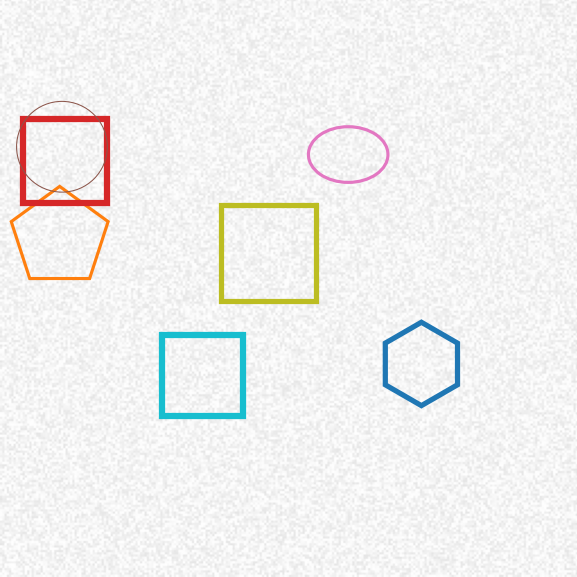[{"shape": "hexagon", "thickness": 2.5, "radius": 0.36, "center": [0.73, 0.369]}, {"shape": "pentagon", "thickness": 1.5, "radius": 0.44, "center": [0.103, 0.588]}, {"shape": "square", "thickness": 3, "radius": 0.37, "center": [0.113, 0.72]}, {"shape": "circle", "thickness": 0.5, "radius": 0.39, "center": [0.107, 0.745]}, {"shape": "oval", "thickness": 1.5, "radius": 0.34, "center": [0.603, 0.732]}, {"shape": "square", "thickness": 2.5, "radius": 0.41, "center": [0.465, 0.561]}, {"shape": "square", "thickness": 3, "radius": 0.35, "center": [0.35, 0.348]}]